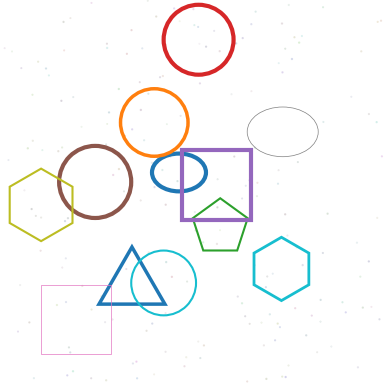[{"shape": "oval", "thickness": 3, "radius": 0.35, "center": [0.465, 0.552]}, {"shape": "triangle", "thickness": 2.5, "radius": 0.49, "center": [0.343, 0.259]}, {"shape": "circle", "thickness": 2.5, "radius": 0.44, "center": [0.401, 0.682]}, {"shape": "pentagon", "thickness": 1.5, "radius": 0.37, "center": [0.572, 0.41]}, {"shape": "circle", "thickness": 3, "radius": 0.45, "center": [0.516, 0.897]}, {"shape": "square", "thickness": 3, "radius": 0.45, "center": [0.562, 0.519]}, {"shape": "circle", "thickness": 3, "radius": 0.47, "center": [0.247, 0.527]}, {"shape": "square", "thickness": 0.5, "radius": 0.45, "center": [0.196, 0.17]}, {"shape": "oval", "thickness": 0.5, "radius": 0.46, "center": [0.734, 0.658]}, {"shape": "hexagon", "thickness": 1.5, "radius": 0.47, "center": [0.107, 0.468]}, {"shape": "hexagon", "thickness": 2, "radius": 0.41, "center": [0.731, 0.301]}, {"shape": "circle", "thickness": 1.5, "radius": 0.42, "center": [0.425, 0.265]}]